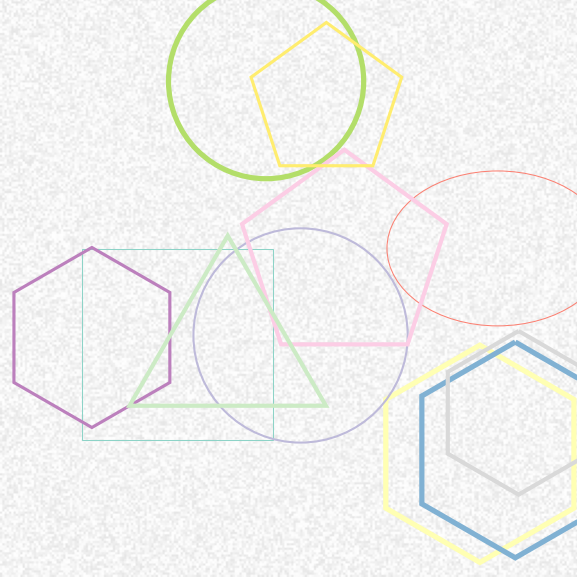[{"shape": "square", "thickness": 0.5, "radius": 0.83, "center": [0.307, 0.402]}, {"shape": "hexagon", "thickness": 2.5, "radius": 0.94, "center": [0.831, 0.213]}, {"shape": "circle", "thickness": 1, "radius": 0.93, "center": [0.52, 0.418]}, {"shape": "oval", "thickness": 0.5, "radius": 0.96, "center": [0.862, 0.569]}, {"shape": "hexagon", "thickness": 2.5, "radius": 0.93, "center": [0.892, 0.22]}, {"shape": "circle", "thickness": 2.5, "radius": 0.84, "center": [0.461, 0.859]}, {"shape": "pentagon", "thickness": 2, "radius": 0.93, "center": [0.596, 0.554]}, {"shape": "hexagon", "thickness": 2, "radius": 0.71, "center": [0.898, 0.284]}, {"shape": "hexagon", "thickness": 1.5, "radius": 0.78, "center": [0.159, 0.415]}, {"shape": "triangle", "thickness": 2, "radius": 0.98, "center": [0.394, 0.395]}, {"shape": "pentagon", "thickness": 1.5, "radius": 0.69, "center": [0.565, 0.823]}]